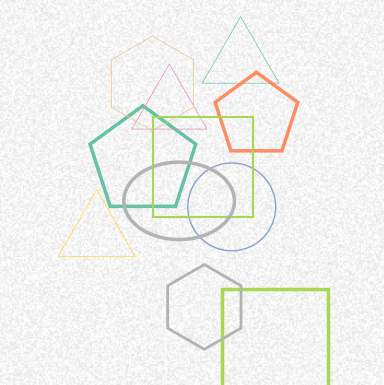[{"shape": "pentagon", "thickness": 2.5, "radius": 0.72, "center": [0.371, 0.581]}, {"shape": "triangle", "thickness": 0.5, "radius": 0.58, "center": [0.625, 0.842]}, {"shape": "pentagon", "thickness": 2.5, "radius": 0.56, "center": [0.666, 0.699]}, {"shape": "circle", "thickness": 1, "radius": 0.57, "center": [0.602, 0.463]}, {"shape": "triangle", "thickness": 0.5, "radius": 0.56, "center": [0.44, 0.721]}, {"shape": "square", "thickness": 1.5, "radius": 0.65, "center": [0.527, 0.566]}, {"shape": "square", "thickness": 2.5, "radius": 0.69, "center": [0.714, 0.113]}, {"shape": "triangle", "thickness": 0.5, "radius": 0.58, "center": [0.251, 0.392]}, {"shape": "hexagon", "thickness": 0.5, "radius": 0.62, "center": [0.396, 0.783]}, {"shape": "hexagon", "thickness": 2, "radius": 0.55, "center": [0.531, 0.203]}, {"shape": "oval", "thickness": 2.5, "radius": 0.72, "center": [0.465, 0.478]}]